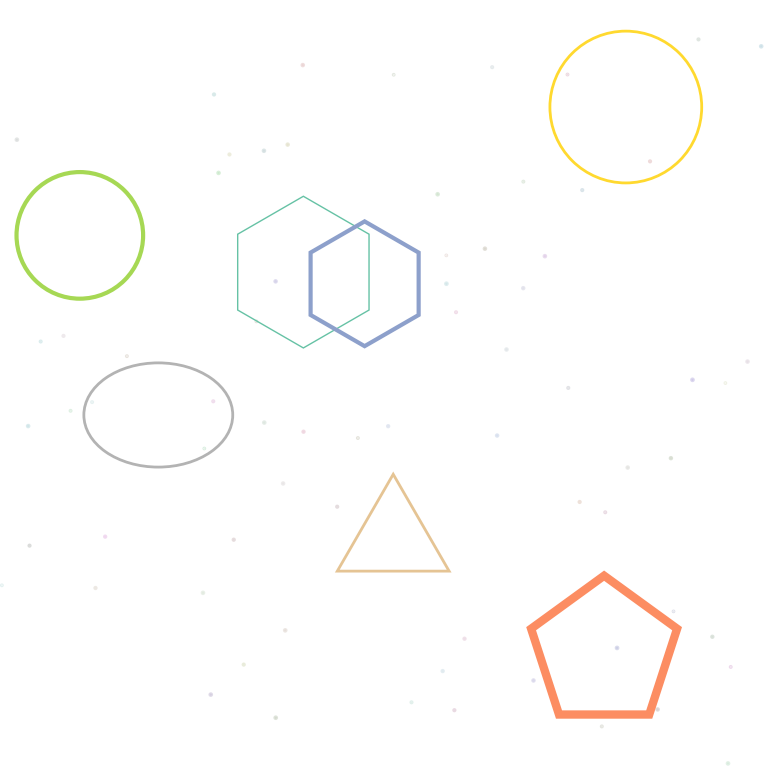[{"shape": "hexagon", "thickness": 0.5, "radius": 0.49, "center": [0.394, 0.647]}, {"shape": "pentagon", "thickness": 3, "radius": 0.5, "center": [0.785, 0.153]}, {"shape": "hexagon", "thickness": 1.5, "radius": 0.41, "center": [0.474, 0.631]}, {"shape": "circle", "thickness": 1.5, "radius": 0.41, "center": [0.104, 0.694]}, {"shape": "circle", "thickness": 1, "radius": 0.49, "center": [0.813, 0.861]}, {"shape": "triangle", "thickness": 1, "radius": 0.42, "center": [0.511, 0.3]}, {"shape": "oval", "thickness": 1, "radius": 0.48, "center": [0.206, 0.461]}]